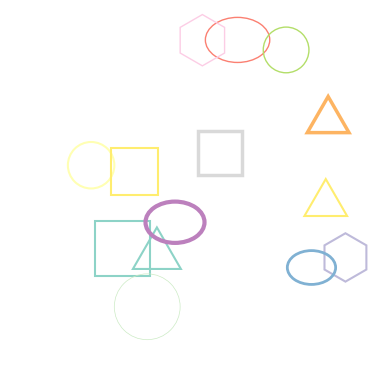[{"shape": "triangle", "thickness": 1.5, "radius": 0.36, "center": [0.408, 0.337]}, {"shape": "square", "thickness": 1.5, "radius": 0.36, "center": [0.319, 0.355]}, {"shape": "circle", "thickness": 1.5, "radius": 0.3, "center": [0.237, 0.571]}, {"shape": "hexagon", "thickness": 1.5, "radius": 0.31, "center": [0.897, 0.331]}, {"shape": "oval", "thickness": 1, "radius": 0.42, "center": [0.617, 0.896]}, {"shape": "oval", "thickness": 2, "radius": 0.31, "center": [0.809, 0.305]}, {"shape": "triangle", "thickness": 2.5, "radius": 0.31, "center": [0.852, 0.687]}, {"shape": "circle", "thickness": 1, "radius": 0.3, "center": [0.743, 0.87]}, {"shape": "hexagon", "thickness": 1, "radius": 0.33, "center": [0.526, 0.896]}, {"shape": "square", "thickness": 2.5, "radius": 0.29, "center": [0.571, 0.602]}, {"shape": "oval", "thickness": 3, "radius": 0.38, "center": [0.455, 0.423]}, {"shape": "circle", "thickness": 0.5, "radius": 0.43, "center": [0.382, 0.203]}, {"shape": "triangle", "thickness": 1.5, "radius": 0.32, "center": [0.846, 0.471]}, {"shape": "square", "thickness": 1.5, "radius": 0.3, "center": [0.349, 0.555]}]